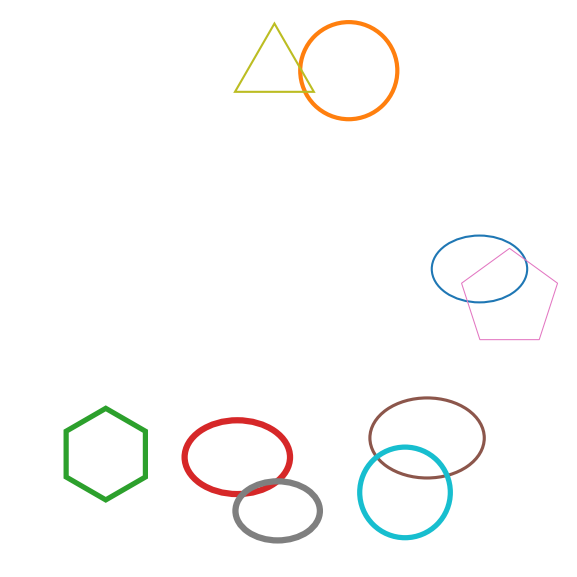[{"shape": "oval", "thickness": 1, "radius": 0.41, "center": [0.83, 0.533]}, {"shape": "circle", "thickness": 2, "radius": 0.42, "center": [0.604, 0.877]}, {"shape": "hexagon", "thickness": 2.5, "radius": 0.4, "center": [0.183, 0.213]}, {"shape": "oval", "thickness": 3, "radius": 0.46, "center": [0.411, 0.208]}, {"shape": "oval", "thickness": 1.5, "radius": 0.5, "center": [0.74, 0.241]}, {"shape": "pentagon", "thickness": 0.5, "radius": 0.44, "center": [0.882, 0.482]}, {"shape": "oval", "thickness": 3, "radius": 0.37, "center": [0.481, 0.115]}, {"shape": "triangle", "thickness": 1, "radius": 0.39, "center": [0.475, 0.88]}, {"shape": "circle", "thickness": 2.5, "radius": 0.39, "center": [0.701, 0.146]}]